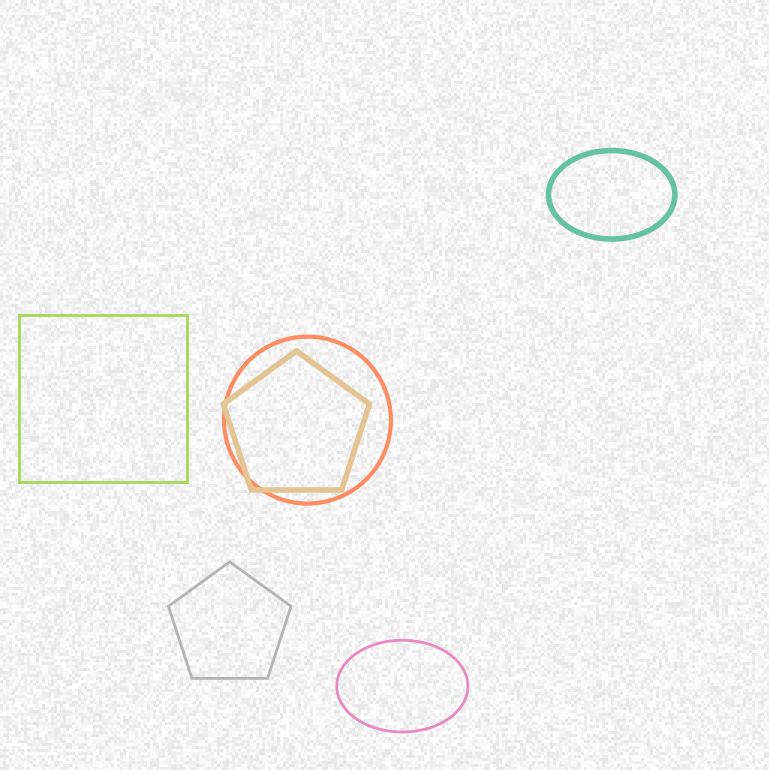[{"shape": "oval", "thickness": 2, "radius": 0.41, "center": [0.794, 0.747]}, {"shape": "circle", "thickness": 1.5, "radius": 0.54, "center": [0.399, 0.454]}, {"shape": "oval", "thickness": 1, "radius": 0.43, "center": [0.523, 0.109]}, {"shape": "square", "thickness": 1, "radius": 0.54, "center": [0.134, 0.482]}, {"shape": "pentagon", "thickness": 2, "radius": 0.5, "center": [0.385, 0.444]}, {"shape": "pentagon", "thickness": 1, "radius": 0.42, "center": [0.298, 0.187]}]